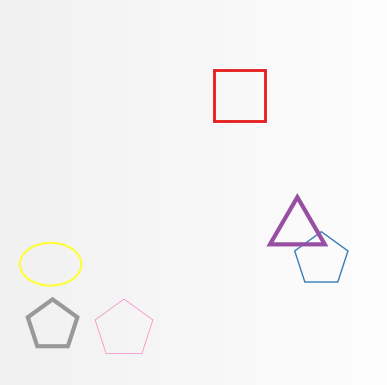[{"shape": "square", "thickness": 2, "radius": 0.33, "center": [0.618, 0.752]}, {"shape": "pentagon", "thickness": 1, "radius": 0.36, "center": [0.829, 0.326]}, {"shape": "triangle", "thickness": 3, "radius": 0.41, "center": [0.767, 0.406]}, {"shape": "oval", "thickness": 1.5, "radius": 0.4, "center": [0.131, 0.314]}, {"shape": "pentagon", "thickness": 0.5, "radius": 0.39, "center": [0.32, 0.145]}, {"shape": "pentagon", "thickness": 3, "radius": 0.34, "center": [0.136, 0.155]}]